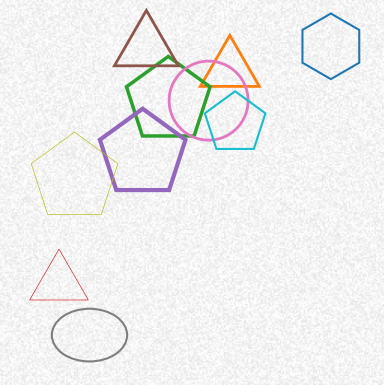[{"shape": "hexagon", "thickness": 1.5, "radius": 0.43, "center": [0.859, 0.88]}, {"shape": "triangle", "thickness": 2, "radius": 0.44, "center": [0.597, 0.82]}, {"shape": "pentagon", "thickness": 2.5, "radius": 0.57, "center": [0.437, 0.739]}, {"shape": "triangle", "thickness": 0.5, "radius": 0.44, "center": [0.153, 0.265]}, {"shape": "pentagon", "thickness": 3, "radius": 0.58, "center": [0.371, 0.601]}, {"shape": "triangle", "thickness": 2, "radius": 0.48, "center": [0.38, 0.877]}, {"shape": "circle", "thickness": 2, "radius": 0.51, "center": [0.542, 0.739]}, {"shape": "oval", "thickness": 1.5, "radius": 0.49, "center": [0.232, 0.13]}, {"shape": "pentagon", "thickness": 0.5, "radius": 0.59, "center": [0.194, 0.538]}, {"shape": "pentagon", "thickness": 1.5, "radius": 0.41, "center": [0.611, 0.68]}]